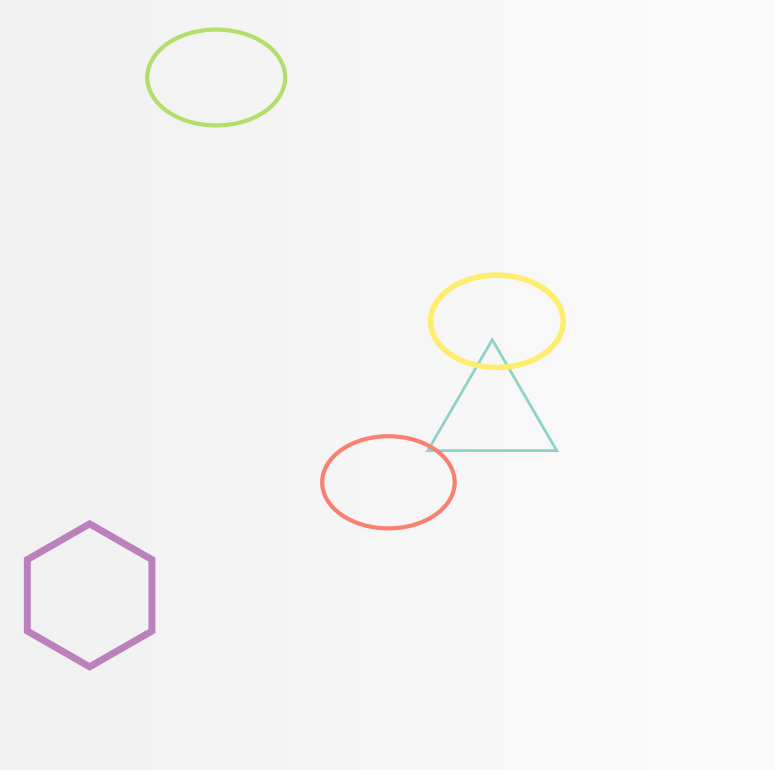[{"shape": "triangle", "thickness": 1, "radius": 0.48, "center": [0.635, 0.463]}, {"shape": "oval", "thickness": 1.5, "radius": 0.43, "center": [0.501, 0.374]}, {"shape": "oval", "thickness": 1.5, "radius": 0.44, "center": [0.279, 0.899]}, {"shape": "hexagon", "thickness": 2.5, "radius": 0.46, "center": [0.116, 0.227]}, {"shape": "oval", "thickness": 2, "radius": 0.43, "center": [0.641, 0.583]}]